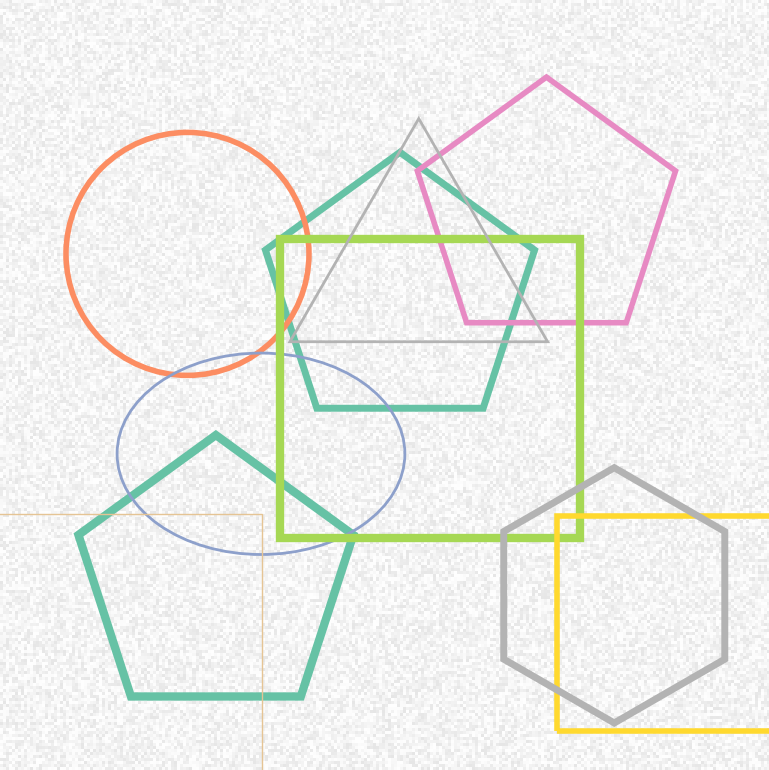[{"shape": "pentagon", "thickness": 3, "radius": 0.94, "center": [0.28, 0.247]}, {"shape": "pentagon", "thickness": 2.5, "radius": 0.92, "center": [0.519, 0.618]}, {"shape": "circle", "thickness": 2, "radius": 0.79, "center": [0.243, 0.67]}, {"shape": "oval", "thickness": 1, "radius": 0.93, "center": [0.339, 0.411]}, {"shape": "pentagon", "thickness": 2, "radius": 0.88, "center": [0.71, 0.724]}, {"shape": "square", "thickness": 3, "radius": 0.97, "center": [0.559, 0.495]}, {"shape": "square", "thickness": 2, "radius": 0.7, "center": [0.863, 0.19]}, {"shape": "square", "thickness": 0.5, "radius": 0.89, "center": [0.163, 0.154]}, {"shape": "hexagon", "thickness": 2.5, "radius": 0.83, "center": [0.798, 0.227]}, {"shape": "triangle", "thickness": 1, "radius": 0.97, "center": [0.544, 0.653]}]